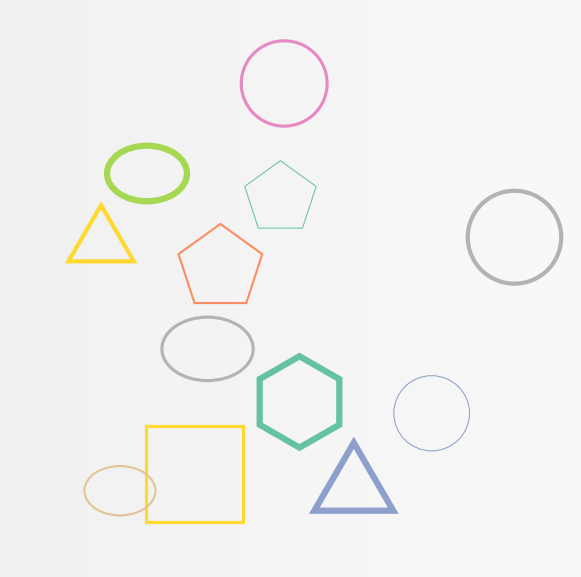[{"shape": "hexagon", "thickness": 3, "radius": 0.4, "center": [0.515, 0.303]}, {"shape": "pentagon", "thickness": 0.5, "radius": 0.32, "center": [0.482, 0.656]}, {"shape": "pentagon", "thickness": 1, "radius": 0.38, "center": [0.379, 0.536]}, {"shape": "triangle", "thickness": 3, "radius": 0.39, "center": [0.609, 0.154]}, {"shape": "circle", "thickness": 0.5, "radius": 0.33, "center": [0.743, 0.284]}, {"shape": "circle", "thickness": 1.5, "radius": 0.37, "center": [0.489, 0.855]}, {"shape": "oval", "thickness": 3, "radius": 0.34, "center": [0.253, 0.699]}, {"shape": "square", "thickness": 1.5, "radius": 0.42, "center": [0.334, 0.179]}, {"shape": "triangle", "thickness": 2, "radius": 0.32, "center": [0.174, 0.579]}, {"shape": "oval", "thickness": 1, "radius": 0.31, "center": [0.206, 0.149]}, {"shape": "circle", "thickness": 2, "radius": 0.4, "center": [0.885, 0.588]}, {"shape": "oval", "thickness": 1.5, "radius": 0.39, "center": [0.357, 0.395]}]